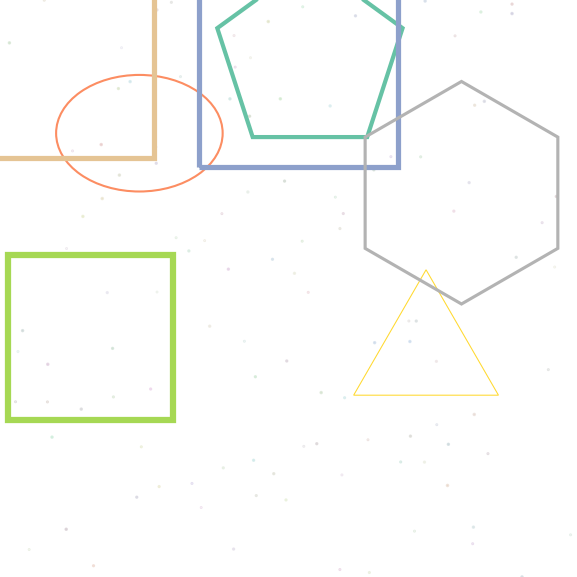[{"shape": "pentagon", "thickness": 2, "radius": 0.84, "center": [0.537, 0.898]}, {"shape": "oval", "thickness": 1, "radius": 0.72, "center": [0.241, 0.768]}, {"shape": "square", "thickness": 2.5, "radius": 0.86, "center": [0.516, 0.882]}, {"shape": "square", "thickness": 3, "radius": 0.71, "center": [0.156, 0.415]}, {"shape": "triangle", "thickness": 0.5, "radius": 0.72, "center": [0.738, 0.387]}, {"shape": "square", "thickness": 2.5, "radius": 0.81, "center": [0.103, 0.889]}, {"shape": "hexagon", "thickness": 1.5, "radius": 0.96, "center": [0.799, 0.665]}]